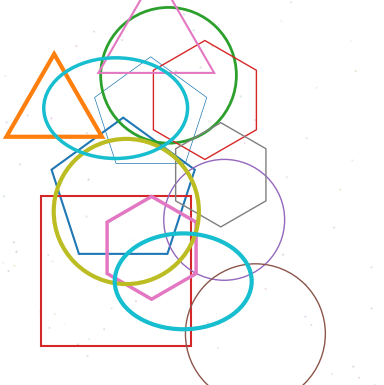[{"shape": "pentagon", "thickness": 0.5, "radius": 0.77, "center": [0.391, 0.699]}, {"shape": "pentagon", "thickness": 1.5, "radius": 0.98, "center": [0.32, 0.499]}, {"shape": "triangle", "thickness": 3, "radius": 0.72, "center": [0.141, 0.716]}, {"shape": "circle", "thickness": 2, "radius": 0.88, "center": [0.438, 0.804]}, {"shape": "square", "thickness": 1.5, "radius": 0.97, "center": [0.302, 0.296]}, {"shape": "hexagon", "thickness": 1, "radius": 0.77, "center": [0.532, 0.74]}, {"shape": "circle", "thickness": 1, "radius": 0.78, "center": [0.582, 0.429]}, {"shape": "circle", "thickness": 1, "radius": 0.91, "center": [0.663, 0.133]}, {"shape": "triangle", "thickness": 1.5, "radius": 0.87, "center": [0.406, 0.897]}, {"shape": "hexagon", "thickness": 2.5, "radius": 0.67, "center": [0.394, 0.356]}, {"shape": "hexagon", "thickness": 1, "radius": 0.68, "center": [0.573, 0.546]}, {"shape": "circle", "thickness": 3, "radius": 0.94, "center": [0.328, 0.451]}, {"shape": "oval", "thickness": 3, "radius": 0.89, "center": [0.476, 0.269]}, {"shape": "oval", "thickness": 2.5, "radius": 0.93, "center": [0.3, 0.719]}]